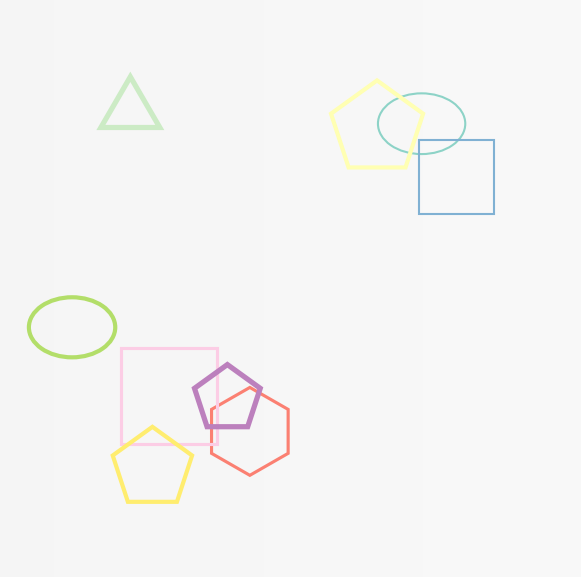[{"shape": "oval", "thickness": 1, "radius": 0.38, "center": [0.725, 0.785]}, {"shape": "pentagon", "thickness": 2, "radius": 0.42, "center": [0.649, 0.777]}, {"shape": "hexagon", "thickness": 1.5, "radius": 0.38, "center": [0.43, 0.252]}, {"shape": "square", "thickness": 1, "radius": 0.32, "center": [0.786, 0.693]}, {"shape": "oval", "thickness": 2, "radius": 0.37, "center": [0.124, 0.432]}, {"shape": "square", "thickness": 1.5, "radius": 0.42, "center": [0.291, 0.314]}, {"shape": "pentagon", "thickness": 2.5, "radius": 0.3, "center": [0.391, 0.308]}, {"shape": "triangle", "thickness": 2.5, "radius": 0.29, "center": [0.224, 0.808]}, {"shape": "pentagon", "thickness": 2, "radius": 0.36, "center": [0.262, 0.188]}]